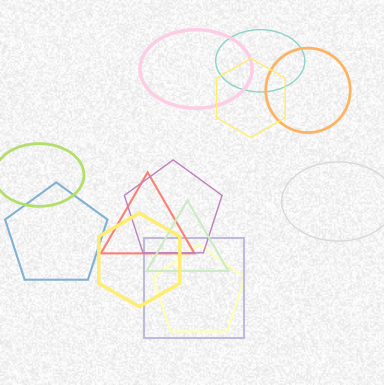[{"shape": "oval", "thickness": 1, "radius": 0.58, "center": [0.676, 0.842]}, {"shape": "pentagon", "thickness": 1.5, "radius": 0.63, "center": [0.517, 0.24]}, {"shape": "square", "thickness": 1.5, "radius": 0.65, "center": [0.504, 0.252]}, {"shape": "triangle", "thickness": 1.5, "radius": 0.7, "center": [0.384, 0.412]}, {"shape": "pentagon", "thickness": 1.5, "radius": 0.7, "center": [0.146, 0.387]}, {"shape": "circle", "thickness": 2, "radius": 0.55, "center": [0.8, 0.765]}, {"shape": "oval", "thickness": 2, "radius": 0.58, "center": [0.102, 0.546]}, {"shape": "oval", "thickness": 2.5, "radius": 0.73, "center": [0.509, 0.821]}, {"shape": "oval", "thickness": 1, "radius": 0.73, "center": [0.879, 0.477]}, {"shape": "pentagon", "thickness": 1, "radius": 0.67, "center": [0.45, 0.451]}, {"shape": "triangle", "thickness": 1.5, "radius": 0.61, "center": [0.487, 0.357]}, {"shape": "hexagon", "thickness": 1, "radius": 0.51, "center": [0.652, 0.746]}, {"shape": "hexagon", "thickness": 2.5, "radius": 0.61, "center": [0.362, 0.325]}]